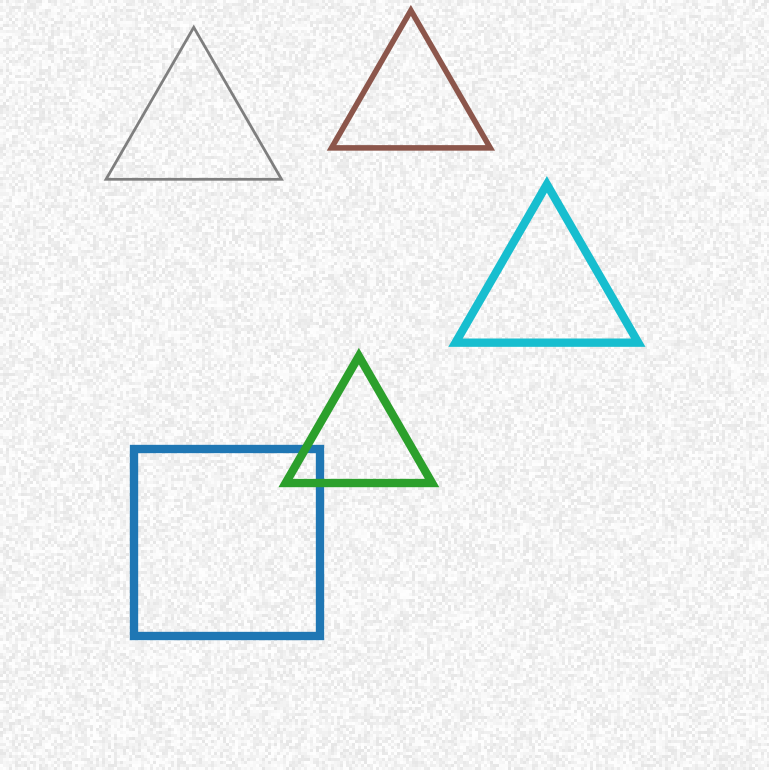[{"shape": "square", "thickness": 3, "radius": 0.61, "center": [0.295, 0.295]}, {"shape": "triangle", "thickness": 3, "radius": 0.55, "center": [0.466, 0.428]}, {"shape": "triangle", "thickness": 2, "radius": 0.6, "center": [0.534, 0.867]}, {"shape": "triangle", "thickness": 1, "radius": 0.66, "center": [0.252, 0.833]}, {"shape": "triangle", "thickness": 3, "radius": 0.69, "center": [0.71, 0.623]}]